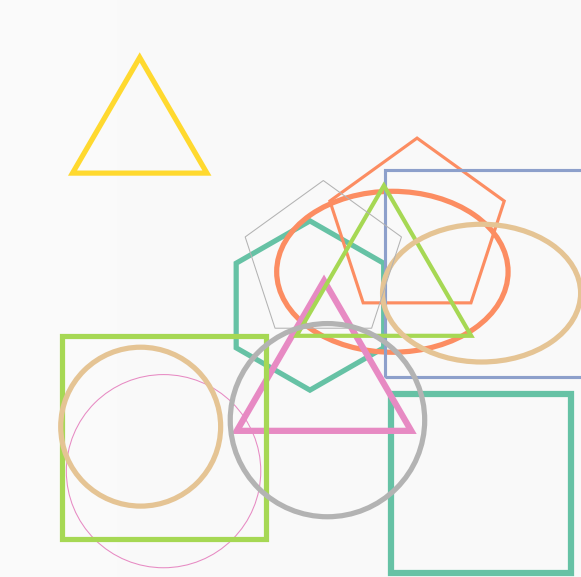[{"shape": "hexagon", "thickness": 2.5, "radius": 0.73, "center": [0.533, 0.47]}, {"shape": "square", "thickness": 3, "radius": 0.78, "center": [0.828, 0.163]}, {"shape": "pentagon", "thickness": 1.5, "radius": 0.79, "center": [0.718, 0.602]}, {"shape": "oval", "thickness": 2.5, "radius": 1.0, "center": [0.675, 0.529]}, {"shape": "square", "thickness": 1.5, "radius": 0.9, "center": [0.842, 0.525]}, {"shape": "triangle", "thickness": 3, "radius": 0.87, "center": [0.557, 0.34]}, {"shape": "circle", "thickness": 0.5, "radius": 0.84, "center": [0.281, 0.183]}, {"shape": "triangle", "thickness": 2, "radius": 0.87, "center": [0.66, 0.504]}, {"shape": "square", "thickness": 2.5, "radius": 0.88, "center": [0.283, 0.241]}, {"shape": "triangle", "thickness": 2.5, "radius": 0.67, "center": [0.24, 0.766]}, {"shape": "circle", "thickness": 2.5, "radius": 0.69, "center": [0.242, 0.26]}, {"shape": "oval", "thickness": 2.5, "radius": 0.85, "center": [0.829, 0.492]}, {"shape": "circle", "thickness": 2.5, "radius": 0.84, "center": [0.563, 0.272]}, {"shape": "pentagon", "thickness": 0.5, "radius": 0.71, "center": [0.556, 0.545]}]